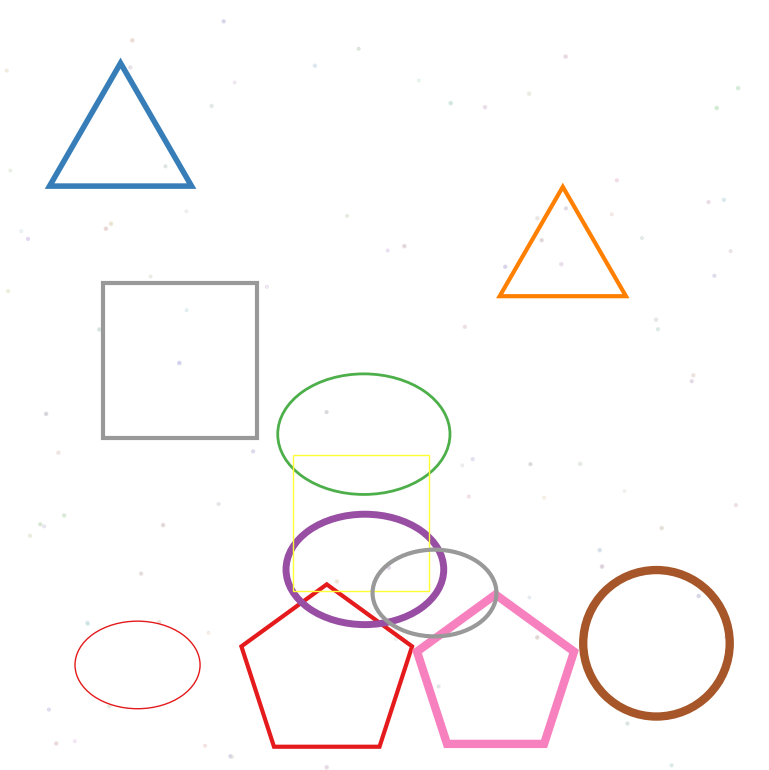[{"shape": "pentagon", "thickness": 1.5, "radius": 0.58, "center": [0.424, 0.125]}, {"shape": "oval", "thickness": 0.5, "radius": 0.41, "center": [0.179, 0.136]}, {"shape": "triangle", "thickness": 2, "radius": 0.53, "center": [0.157, 0.812]}, {"shape": "oval", "thickness": 1, "radius": 0.56, "center": [0.473, 0.436]}, {"shape": "oval", "thickness": 2.5, "radius": 0.51, "center": [0.474, 0.26]}, {"shape": "triangle", "thickness": 1.5, "radius": 0.47, "center": [0.731, 0.663]}, {"shape": "square", "thickness": 0.5, "radius": 0.44, "center": [0.469, 0.321]}, {"shape": "circle", "thickness": 3, "radius": 0.48, "center": [0.853, 0.165]}, {"shape": "pentagon", "thickness": 3, "radius": 0.54, "center": [0.644, 0.121]}, {"shape": "oval", "thickness": 1.5, "radius": 0.4, "center": [0.564, 0.23]}, {"shape": "square", "thickness": 1.5, "radius": 0.5, "center": [0.234, 0.532]}]